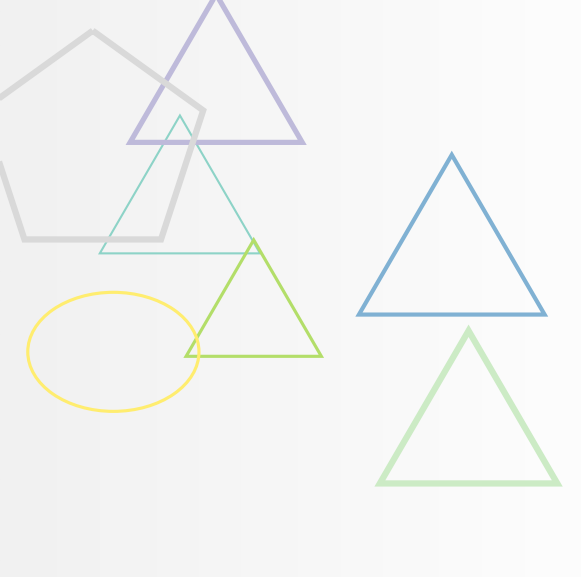[{"shape": "triangle", "thickness": 1, "radius": 0.8, "center": [0.31, 0.64]}, {"shape": "triangle", "thickness": 2.5, "radius": 0.85, "center": [0.372, 0.838]}, {"shape": "triangle", "thickness": 2, "radius": 0.92, "center": [0.777, 0.547]}, {"shape": "triangle", "thickness": 1.5, "radius": 0.67, "center": [0.437, 0.449]}, {"shape": "pentagon", "thickness": 3, "radius": 1.0, "center": [0.16, 0.746]}, {"shape": "triangle", "thickness": 3, "radius": 0.88, "center": [0.806, 0.25]}, {"shape": "oval", "thickness": 1.5, "radius": 0.74, "center": [0.195, 0.39]}]